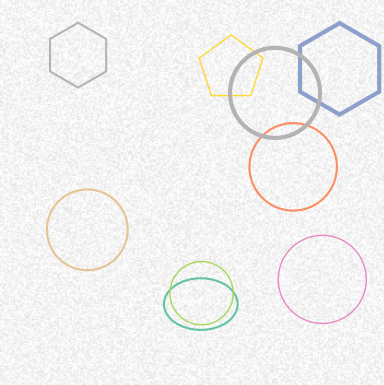[{"shape": "oval", "thickness": 1.5, "radius": 0.48, "center": [0.522, 0.21]}, {"shape": "circle", "thickness": 1.5, "radius": 0.57, "center": [0.762, 0.567]}, {"shape": "hexagon", "thickness": 3, "radius": 0.59, "center": [0.882, 0.821]}, {"shape": "circle", "thickness": 1, "radius": 0.57, "center": [0.837, 0.274]}, {"shape": "circle", "thickness": 1, "radius": 0.41, "center": [0.524, 0.238]}, {"shape": "pentagon", "thickness": 1, "radius": 0.44, "center": [0.6, 0.822]}, {"shape": "circle", "thickness": 1.5, "radius": 0.52, "center": [0.227, 0.403]}, {"shape": "hexagon", "thickness": 1.5, "radius": 0.42, "center": [0.203, 0.857]}, {"shape": "circle", "thickness": 3, "radius": 0.58, "center": [0.714, 0.759]}]